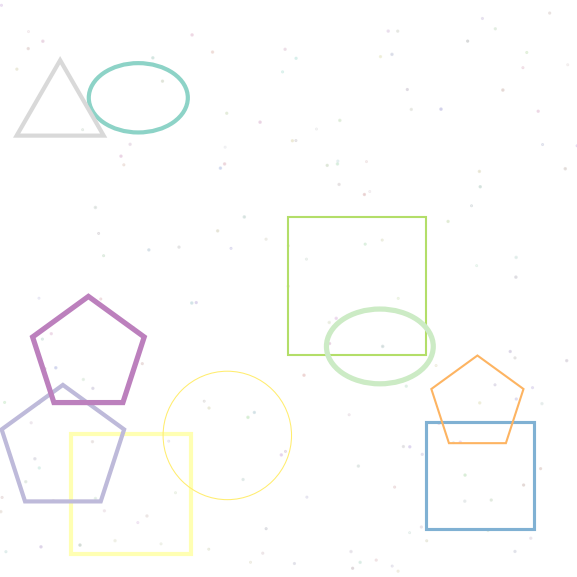[{"shape": "oval", "thickness": 2, "radius": 0.43, "center": [0.239, 0.83]}, {"shape": "square", "thickness": 2, "radius": 0.52, "center": [0.227, 0.144]}, {"shape": "pentagon", "thickness": 2, "radius": 0.56, "center": [0.109, 0.221]}, {"shape": "square", "thickness": 1.5, "radius": 0.47, "center": [0.831, 0.176]}, {"shape": "pentagon", "thickness": 1, "radius": 0.42, "center": [0.827, 0.3]}, {"shape": "square", "thickness": 1, "radius": 0.6, "center": [0.619, 0.504]}, {"shape": "triangle", "thickness": 2, "radius": 0.44, "center": [0.104, 0.808]}, {"shape": "pentagon", "thickness": 2.5, "radius": 0.51, "center": [0.153, 0.384]}, {"shape": "oval", "thickness": 2.5, "radius": 0.46, "center": [0.658, 0.399]}, {"shape": "circle", "thickness": 0.5, "radius": 0.56, "center": [0.394, 0.245]}]